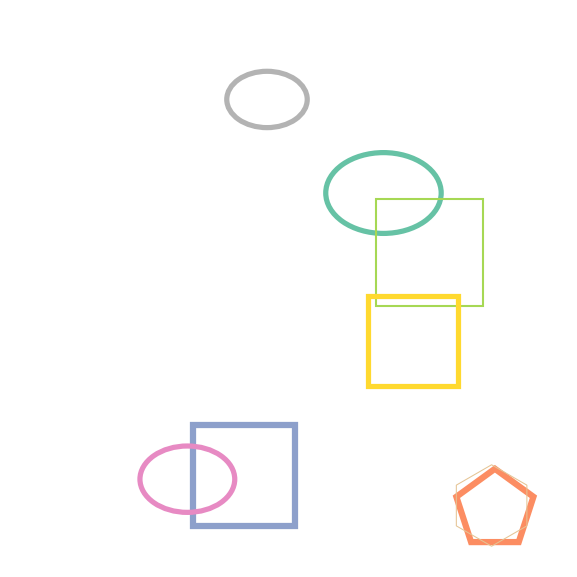[{"shape": "oval", "thickness": 2.5, "radius": 0.5, "center": [0.664, 0.665]}, {"shape": "pentagon", "thickness": 3, "radius": 0.35, "center": [0.857, 0.117]}, {"shape": "square", "thickness": 3, "radius": 0.44, "center": [0.422, 0.176]}, {"shape": "oval", "thickness": 2.5, "radius": 0.41, "center": [0.324, 0.169]}, {"shape": "square", "thickness": 1, "radius": 0.46, "center": [0.743, 0.562]}, {"shape": "square", "thickness": 2.5, "radius": 0.39, "center": [0.715, 0.409]}, {"shape": "hexagon", "thickness": 0.5, "radius": 0.35, "center": [0.851, 0.124]}, {"shape": "oval", "thickness": 2.5, "radius": 0.35, "center": [0.462, 0.827]}]